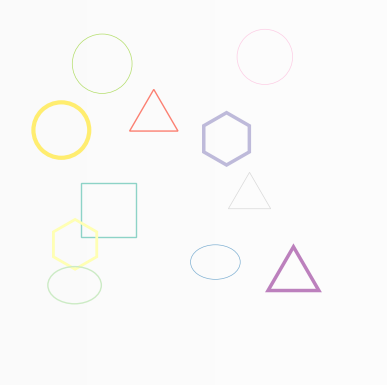[{"shape": "square", "thickness": 1, "radius": 0.35, "center": [0.281, 0.454]}, {"shape": "hexagon", "thickness": 2, "radius": 0.32, "center": [0.194, 0.365]}, {"shape": "hexagon", "thickness": 2.5, "radius": 0.34, "center": [0.585, 0.639]}, {"shape": "triangle", "thickness": 1, "radius": 0.36, "center": [0.397, 0.696]}, {"shape": "oval", "thickness": 0.5, "radius": 0.32, "center": [0.556, 0.319]}, {"shape": "circle", "thickness": 0.5, "radius": 0.39, "center": [0.264, 0.834]}, {"shape": "circle", "thickness": 0.5, "radius": 0.36, "center": [0.683, 0.852]}, {"shape": "triangle", "thickness": 0.5, "radius": 0.32, "center": [0.644, 0.489]}, {"shape": "triangle", "thickness": 2.5, "radius": 0.38, "center": [0.757, 0.283]}, {"shape": "oval", "thickness": 1, "radius": 0.35, "center": [0.192, 0.259]}, {"shape": "circle", "thickness": 3, "radius": 0.36, "center": [0.158, 0.662]}]